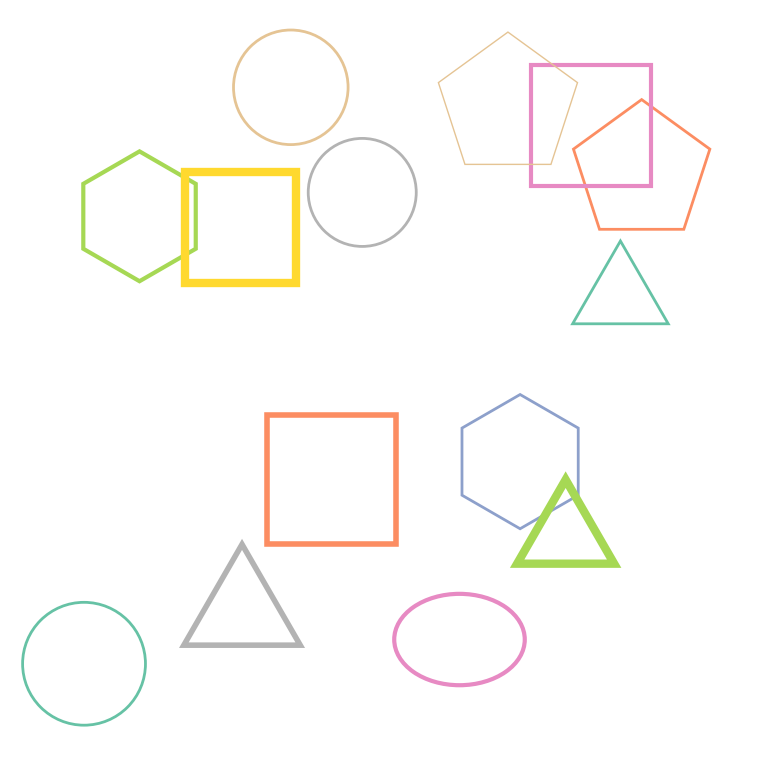[{"shape": "circle", "thickness": 1, "radius": 0.4, "center": [0.109, 0.138]}, {"shape": "triangle", "thickness": 1, "radius": 0.36, "center": [0.806, 0.615]}, {"shape": "square", "thickness": 2, "radius": 0.42, "center": [0.431, 0.377]}, {"shape": "pentagon", "thickness": 1, "radius": 0.47, "center": [0.833, 0.778]}, {"shape": "hexagon", "thickness": 1, "radius": 0.44, "center": [0.675, 0.4]}, {"shape": "oval", "thickness": 1.5, "radius": 0.42, "center": [0.597, 0.169]}, {"shape": "square", "thickness": 1.5, "radius": 0.39, "center": [0.768, 0.837]}, {"shape": "hexagon", "thickness": 1.5, "radius": 0.42, "center": [0.181, 0.719]}, {"shape": "triangle", "thickness": 3, "radius": 0.36, "center": [0.735, 0.304]}, {"shape": "square", "thickness": 3, "radius": 0.36, "center": [0.312, 0.705]}, {"shape": "pentagon", "thickness": 0.5, "radius": 0.47, "center": [0.66, 0.863]}, {"shape": "circle", "thickness": 1, "radius": 0.37, "center": [0.378, 0.887]}, {"shape": "circle", "thickness": 1, "radius": 0.35, "center": [0.47, 0.75]}, {"shape": "triangle", "thickness": 2, "radius": 0.44, "center": [0.314, 0.206]}]